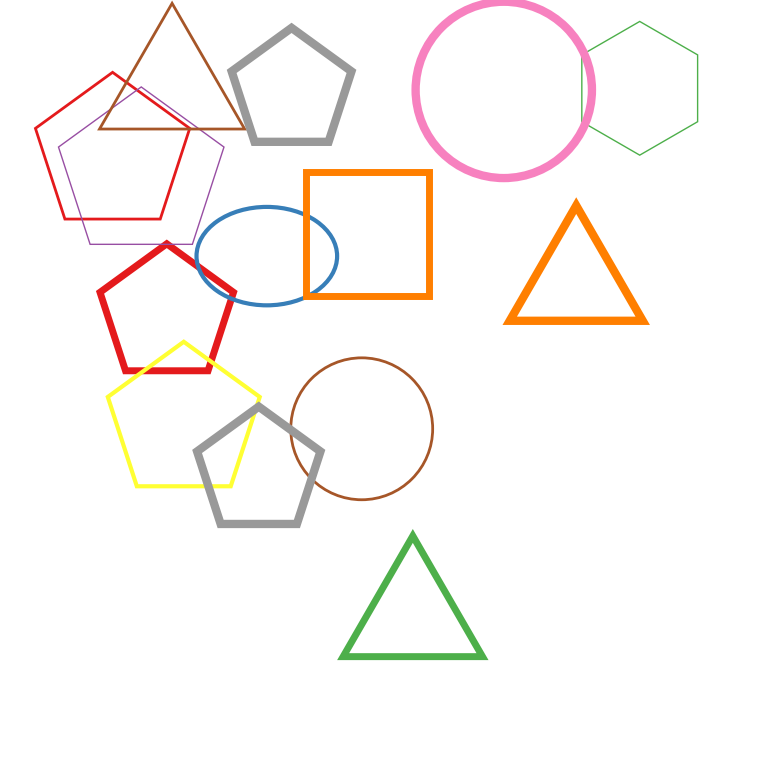[{"shape": "pentagon", "thickness": 2.5, "radius": 0.46, "center": [0.217, 0.592]}, {"shape": "pentagon", "thickness": 1, "radius": 0.53, "center": [0.146, 0.801]}, {"shape": "oval", "thickness": 1.5, "radius": 0.46, "center": [0.347, 0.667]}, {"shape": "triangle", "thickness": 2.5, "radius": 0.52, "center": [0.536, 0.199]}, {"shape": "hexagon", "thickness": 0.5, "radius": 0.43, "center": [0.831, 0.885]}, {"shape": "pentagon", "thickness": 0.5, "radius": 0.56, "center": [0.183, 0.774]}, {"shape": "square", "thickness": 2.5, "radius": 0.4, "center": [0.477, 0.696]}, {"shape": "triangle", "thickness": 3, "radius": 0.5, "center": [0.748, 0.633]}, {"shape": "pentagon", "thickness": 1.5, "radius": 0.52, "center": [0.239, 0.452]}, {"shape": "triangle", "thickness": 1, "radius": 0.54, "center": [0.223, 0.887]}, {"shape": "circle", "thickness": 1, "radius": 0.46, "center": [0.47, 0.443]}, {"shape": "circle", "thickness": 3, "radius": 0.57, "center": [0.654, 0.883]}, {"shape": "pentagon", "thickness": 3, "radius": 0.41, "center": [0.379, 0.882]}, {"shape": "pentagon", "thickness": 3, "radius": 0.42, "center": [0.336, 0.388]}]